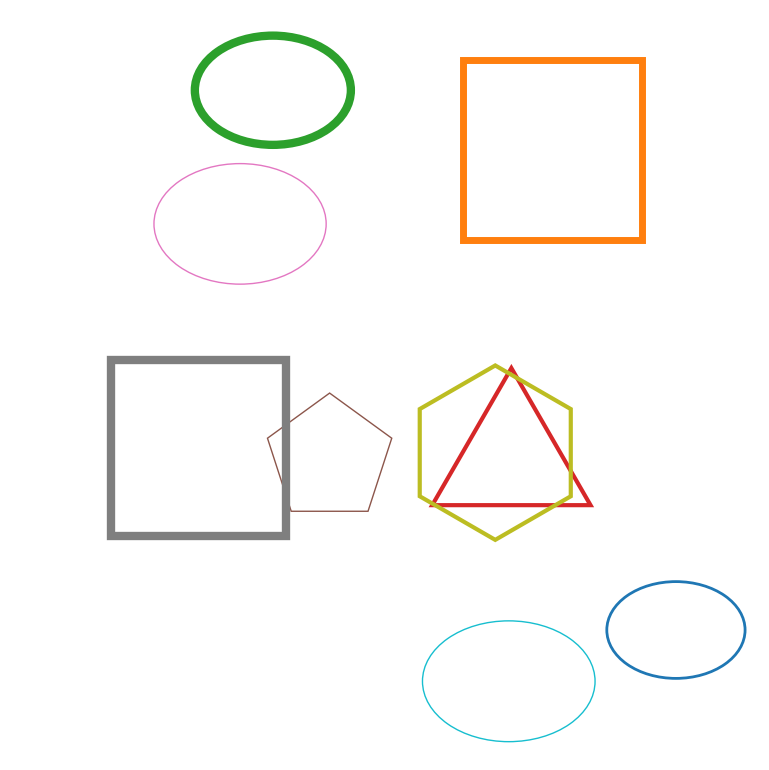[{"shape": "oval", "thickness": 1, "radius": 0.45, "center": [0.878, 0.182]}, {"shape": "square", "thickness": 2.5, "radius": 0.58, "center": [0.718, 0.805]}, {"shape": "oval", "thickness": 3, "radius": 0.51, "center": [0.354, 0.883]}, {"shape": "triangle", "thickness": 1.5, "radius": 0.59, "center": [0.664, 0.403]}, {"shape": "pentagon", "thickness": 0.5, "radius": 0.42, "center": [0.428, 0.405]}, {"shape": "oval", "thickness": 0.5, "radius": 0.56, "center": [0.312, 0.709]}, {"shape": "square", "thickness": 3, "radius": 0.57, "center": [0.258, 0.419]}, {"shape": "hexagon", "thickness": 1.5, "radius": 0.57, "center": [0.643, 0.412]}, {"shape": "oval", "thickness": 0.5, "radius": 0.56, "center": [0.661, 0.115]}]